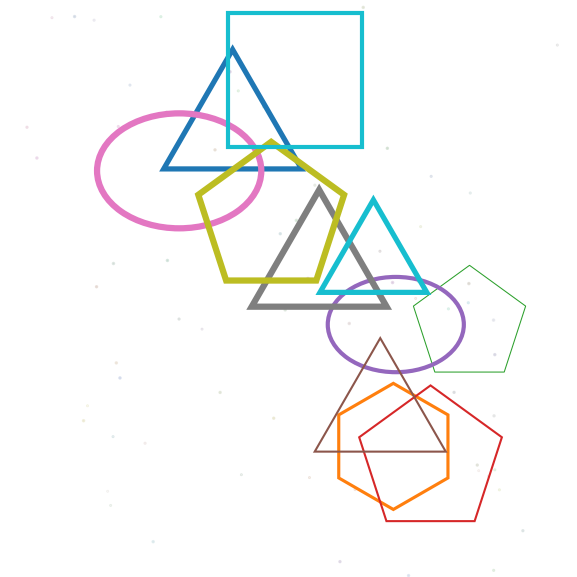[{"shape": "triangle", "thickness": 2.5, "radius": 0.69, "center": [0.403, 0.776]}, {"shape": "hexagon", "thickness": 1.5, "radius": 0.55, "center": [0.681, 0.226]}, {"shape": "pentagon", "thickness": 0.5, "radius": 0.51, "center": [0.813, 0.438]}, {"shape": "pentagon", "thickness": 1, "radius": 0.65, "center": [0.746, 0.202]}, {"shape": "oval", "thickness": 2, "radius": 0.59, "center": [0.685, 0.437]}, {"shape": "triangle", "thickness": 1, "radius": 0.66, "center": [0.658, 0.283]}, {"shape": "oval", "thickness": 3, "radius": 0.71, "center": [0.31, 0.703]}, {"shape": "triangle", "thickness": 3, "radius": 0.67, "center": [0.553, 0.536]}, {"shape": "pentagon", "thickness": 3, "radius": 0.66, "center": [0.47, 0.621]}, {"shape": "triangle", "thickness": 2.5, "radius": 0.53, "center": [0.647, 0.546]}, {"shape": "square", "thickness": 2, "radius": 0.58, "center": [0.511, 0.861]}]